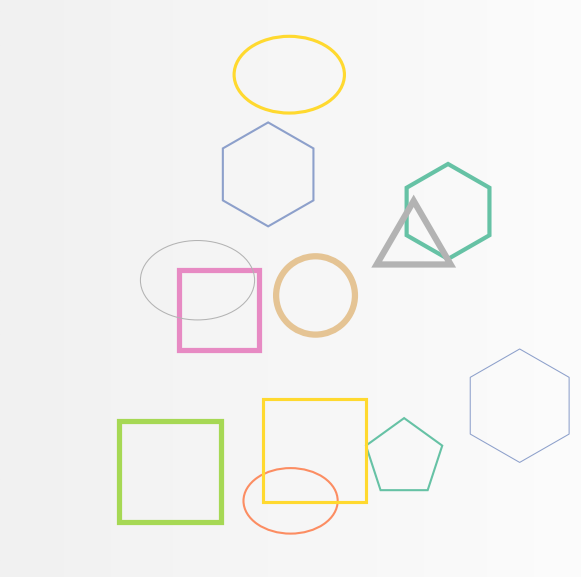[{"shape": "hexagon", "thickness": 2, "radius": 0.41, "center": [0.771, 0.633]}, {"shape": "pentagon", "thickness": 1, "radius": 0.34, "center": [0.695, 0.206]}, {"shape": "oval", "thickness": 1, "radius": 0.41, "center": [0.5, 0.132]}, {"shape": "hexagon", "thickness": 1, "radius": 0.45, "center": [0.461, 0.697]}, {"shape": "hexagon", "thickness": 0.5, "radius": 0.49, "center": [0.894, 0.297]}, {"shape": "square", "thickness": 2.5, "radius": 0.35, "center": [0.377, 0.463]}, {"shape": "square", "thickness": 2.5, "radius": 0.44, "center": [0.293, 0.182]}, {"shape": "oval", "thickness": 1.5, "radius": 0.47, "center": [0.498, 0.87]}, {"shape": "square", "thickness": 1.5, "radius": 0.44, "center": [0.541, 0.22]}, {"shape": "circle", "thickness": 3, "radius": 0.34, "center": [0.543, 0.488]}, {"shape": "triangle", "thickness": 3, "radius": 0.37, "center": [0.712, 0.578]}, {"shape": "oval", "thickness": 0.5, "radius": 0.49, "center": [0.34, 0.514]}]